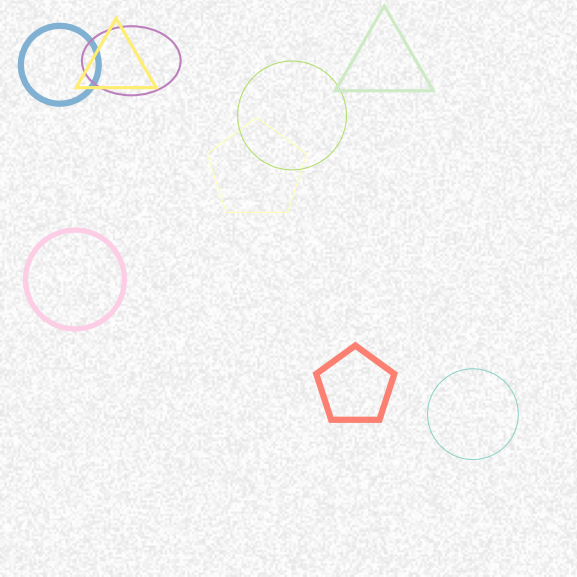[{"shape": "circle", "thickness": 0.5, "radius": 0.39, "center": [0.819, 0.282]}, {"shape": "pentagon", "thickness": 0.5, "radius": 0.45, "center": [0.445, 0.705]}, {"shape": "pentagon", "thickness": 3, "radius": 0.36, "center": [0.615, 0.33]}, {"shape": "circle", "thickness": 3, "radius": 0.34, "center": [0.104, 0.887]}, {"shape": "circle", "thickness": 0.5, "radius": 0.47, "center": [0.506, 0.799]}, {"shape": "circle", "thickness": 2.5, "radius": 0.43, "center": [0.13, 0.515]}, {"shape": "oval", "thickness": 1, "radius": 0.43, "center": [0.227, 0.894]}, {"shape": "triangle", "thickness": 1.5, "radius": 0.49, "center": [0.665, 0.891]}, {"shape": "triangle", "thickness": 1.5, "radius": 0.4, "center": [0.201, 0.887]}]